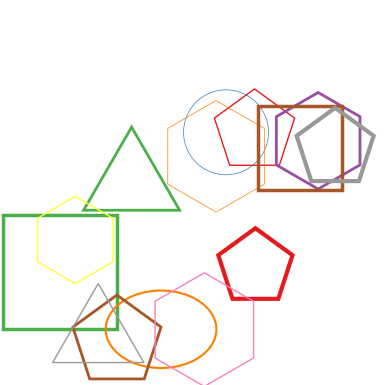[{"shape": "pentagon", "thickness": 1, "radius": 0.55, "center": [0.661, 0.659]}, {"shape": "pentagon", "thickness": 3, "radius": 0.51, "center": [0.663, 0.306]}, {"shape": "circle", "thickness": 0.5, "radius": 0.55, "center": [0.587, 0.656]}, {"shape": "square", "thickness": 2.5, "radius": 0.74, "center": [0.156, 0.293]}, {"shape": "triangle", "thickness": 2, "radius": 0.72, "center": [0.342, 0.526]}, {"shape": "hexagon", "thickness": 2, "radius": 0.63, "center": [0.826, 0.634]}, {"shape": "oval", "thickness": 1.5, "radius": 0.72, "center": [0.418, 0.145]}, {"shape": "hexagon", "thickness": 0.5, "radius": 0.72, "center": [0.561, 0.594]}, {"shape": "hexagon", "thickness": 1, "radius": 0.57, "center": [0.196, 0.377]}, {"shape": "square", "thickness": 2.5, "radius": 0.55, "center": [0.779, 0.616]}, {"shape": "pentagon", "thickness": 2, "radius": 0.6, "center": [0.304, 0.113]}, {"shape": "hexagon", "thickness": 1, "radius": 0.74, "center": [0.531, 0.144]}, {"shape": "triangle", "thickness": 1, "radius": 0.68, "center": [0.255, 0.127]}, {"shape": "pentagon", "thickness": 3, "radius": 0.53, "center": [0.87, 0.615]}]